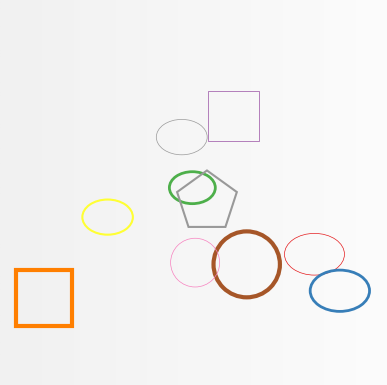[{"shape": "oval", "thickness": 0.5, "radius": 0.39, "center": [0.812, 0.34]}, {"shape": "oval", "thickness": 2, "radius": 0.38, "center": [0.877, 0.245]}, {"shape": "oval", "thickness": 2, "radius": 0.3, "center": [0.496, 0.513]}, {"shape": "square", "thickness": 0.5, "radius": 0.33, "center": [0.603, 0.698]}, {"shape": "square", "thickness": 3, "radius": 0.36, "center": [0.113, 0.225]}, {"shape": "oval", "thickness": 1.5, "radius": 0.33, "center": [0.278, 0.436]}, {"shape": "circle", "thickness": 3, "radius": 0.43, "center": [0.637, 0.313]}, {"shape": "circle", "thickness": 0.5, "radius": 0.32, "center": [0.504, 0.318]}, {"shape": "pentagon", "thickness": 1.5, "radius": 0.41, "center": [0.534, 0.476]}, {"shape": "oval", "thickness": 0.5, "radius": 0.33, "center": [0.469, 0.644]}]